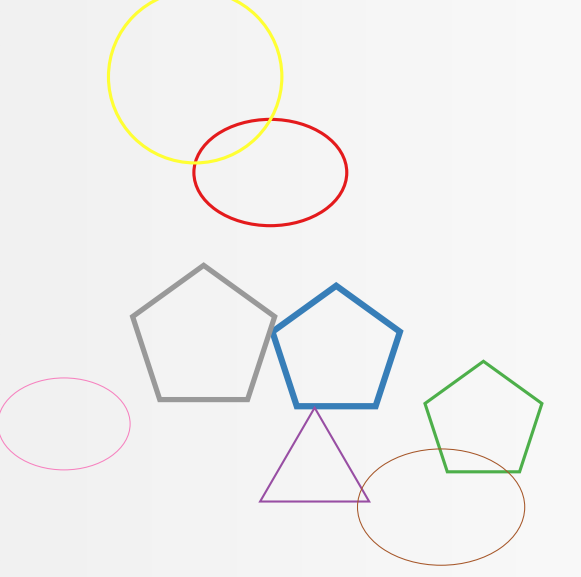[{"shape": "oval", "thickness": 1.5, "radius": 0.66, "center": [0.465, 0.7]}, {"shape": "pentagon", "thickness": 3, "radius": 0.58, "center": [0.578, 0.389]}, {"shape": "pentagon", "thickness": 1.5, "radius": 0.53, "center": [0.832, 0.268]}, {"shape": "triangle", "thickness": 1, "radius": 0.54, "center": [0.541, 0.185]}, {"shape": "circle", "thickness": 1.5, "radius": 0.75, "center": [0.336, 0.866]}, {"shape": "oval", "thickness": 0.5, "radius": 0.72, "center": [0.759, 0.121]}, {"shape": "oval", "thickness": 0.5, "radius": 0.57, "center": [0.11, 0.265]}, {"shape": "pentagon", "thickness": 2.5, "radius": 0.64, "center": [0.35, 0.411]}]